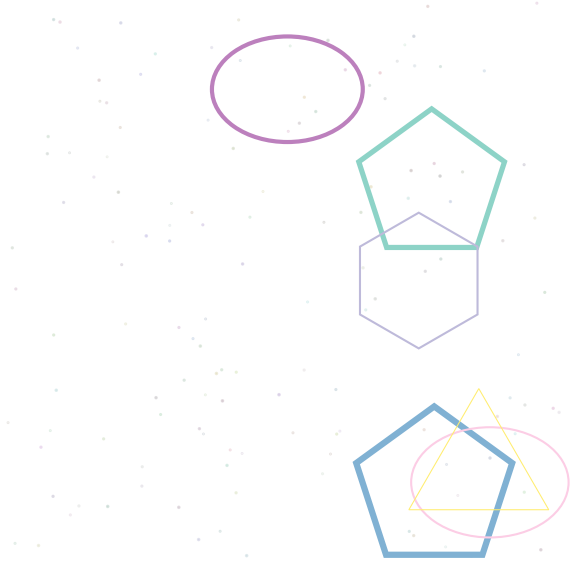[{"shape": "pentagon", "thickness": 2.5, "radius": 0.66, "center": [0.747, 0.678]}, {"shape": "hexagon", "thickness": 1, "radius": 0.59, "center": [0.725, 0.513]}, {"shape": "pentagon", "thickness": 3, "radius": 0.71, "center": [0.752, 0.153]}, {"shape": "oval", "thickness": 1, "radius": 0.68, "center": [0.848, 0.164]}, {"shape": "oval", "thickness": 2, "radius": 0.65, "center": [0.498, 0.845]}, {"shape": "triangle", "thickness": 0.5, "radius": 0.7, "center": [0.829, 0.186]}]